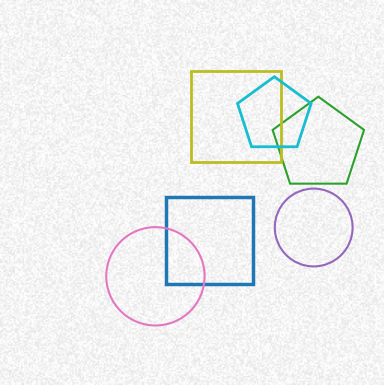[{"shape": "square", "thickness": 2.5, "radius": 0.56, "center": [0.544, 0.376]}, {"shape": "pentagon", "thickness": 1.5, "radius": 0.62, "center": [0.827, 0.624]}, {"shape": "circle", "thickness": 1.5, "radius": 0.51, "center": [0.815, 0.409]}, {"shape": "circle", "thickness": 1.5, "radius": 0.64, "center": [0.404, 0.282]}, {"shape": "square", "thickness": 2, "radius": 0.59, "center": [0.613, 0.697]}, {"shape": "pentagon", "thickness": 2, "radius": 0.5, "center": [0.713, 0.7]}]